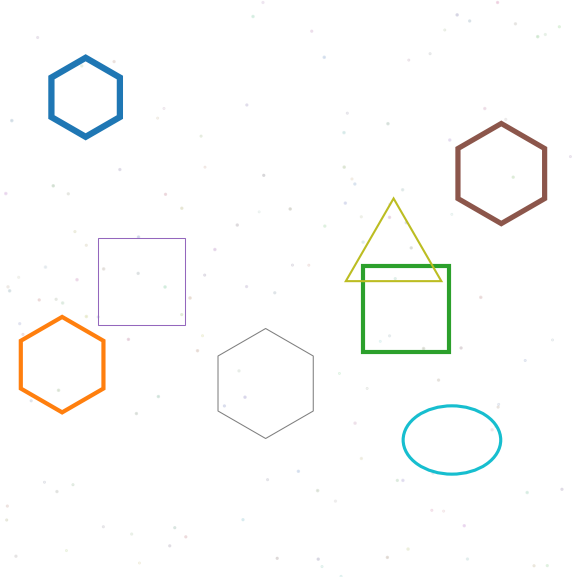[{"shape": "hexagon", "thickness": 3, "radius": 0.34, "center": [0.148, 0.831]}, {"shape": "hexagon", "thickness": 2, "radius": 0.41, "center": [0.108, 0.368]}, {"shape": "square", "thickness": 2, "radius": 0.37, "center": [0.702, 0.464]}, {"shape": "square", "thickness": 0.5, "radius": 0.38, "center": [0.245, 0.511]}, {"shape": "hexagon", "thickness": 2.5, "radius": 0.43, "center": [0.868, 0.699]}, {"shape": "hexagon", "thickness": 0.5, "radius": 0.48, "center": [0.46, 0.335]}, {"shape": "triangle", "thickness": 1, "radius": 0.48, "center": [0.682, 0.56]}, {"shape": "oval", "thickness": 1.5, "radius": 0.42, "center": [0.783, 0.237]}]